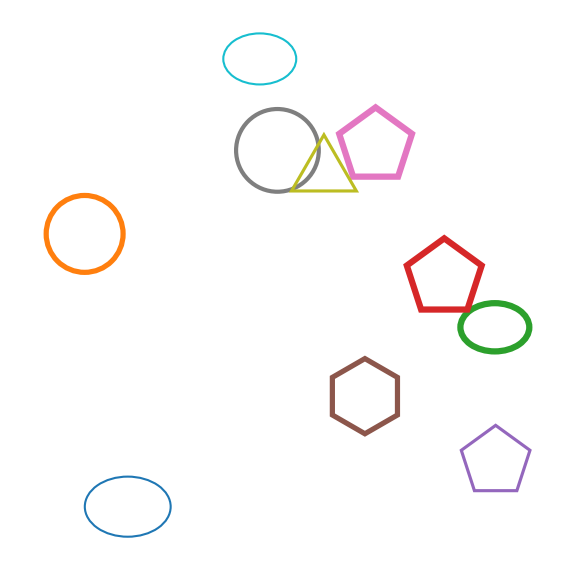[{"shape": "oval", "thickness": 1, "radius": 0.37, "center": [0.221, 0.122]}, {"shape": "circle", "thickness": 2.5, "radius": 0.33, "center": [0.147, 0.594]}, {"shape": "oval", "thickness": 3, "radius": 0.3, "center": [0.857, 0.432]}, {"shape": "pentagon", "thickness": 3, "radius": 0.34, "center": [0.769, 0.518]}, {"shape": "pentagon", "thickness": 1.5, "radius": 0.31, "center": [0.858, 0.2]}, {"shape": "hexagon", "thickness": 2.5, "radius": 0.33, "center": [0.632, 0.313]}, {"shape": "pentagon", "thickness": 3, "radius": 0.33, "center": [0.65, 0.747]}, {"shape": "circle", "thickness": 2, "radius": 0.36, "center": [0.48, 0.739]}, {"shape": "triangle", "thickness": 1.5, "radius": 0.32, "center": [0.561, 0.701]}, {"shape": "oval", "thickness": 1, "radius": 0.32, "center": [0.45, 0.897]}]